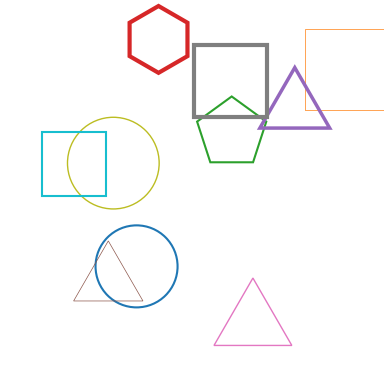[{"shape": "circle", "thickness": 1.5, "radius": 0.53, "center": [0.355, 0.308]}, {"shape": "square", "thickness": 0.5, "radius": 0.53, "center": [0.898, 0.819]}, {"shape": "pentagon", "thickness": 1.5, "radius": 0.47, "center": [0.602, 0.655]}, {"shape": "hexagon", "thickness": 3, "radius": 0.43, "center": [0.412, 0.898]}, {"shape": "triangle", "thickness": 2.5, "radius": 0.52, "center": [0.766, 0.72]}, {"shape": "triangle", "thickness": 0.5, "radius": 0.52, "center": [0.281, 0.27]}, {"shape": "triangle", "thickness": 1, "radius": 0.58, "center": [0.657, 0.161]}, {"shape": "square", "thickness": 3, "radius": 0.47, "center": [0.598, 0.789]}, {"shape": "circle", "thickness": 1, "radius": 0.6, "center": [0.294, 0.576]}, {"shape": "square", "thickness": 1.5, "radius": 0.42, "center": [0.192, 0.574]}]